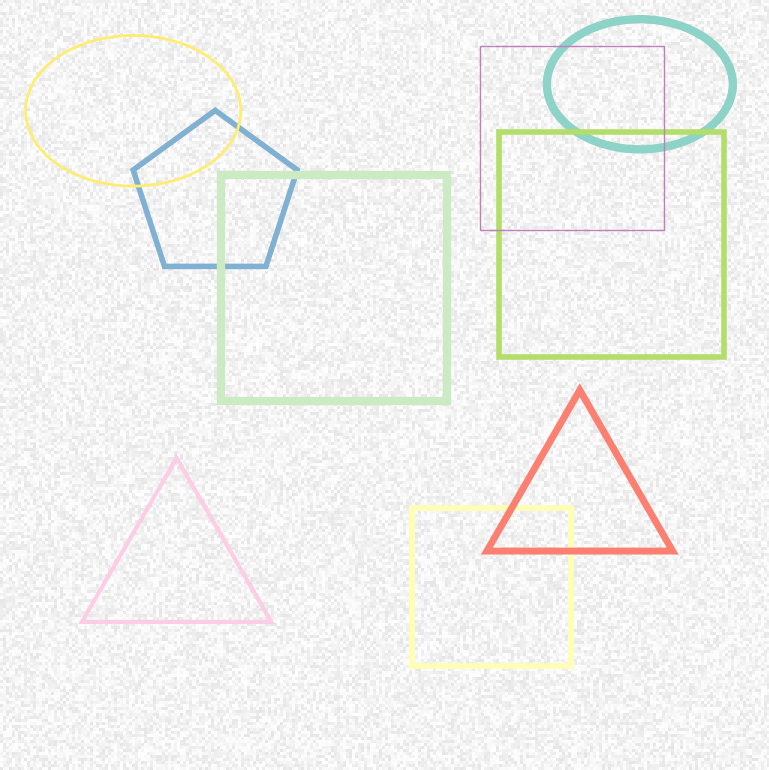[{"shape": "oval", "thickness": 3, "radius": 0.6, "center": [0.831, 0.891]}, {"shape": "square", "thickness": 2, "radius": 0.51, "center": [0.639, 0.238]}, {"shape": "triangle", "thickness": 2.5, "radius": 0.7, "center": [0.753, 0.354]}, {"shape": "pentagon", "thickness": 2, "radius": 0.56, "center": [0.279, 0.745]}, {"shape": "square", "thickness": 2, "radius": 0.73, "center": [0.794, 0.682]}, {"shape": "triangle", "thickness": 1.5, "radius": 0.71, "center": [0.229, 0.263]}, {"shape": "square", "thickness": 0.5, "radius": 0.6, "center": [0.743, 0.821]}, {"shape": "square", "thickness": 3, "radius": 0.73, "center": [0.434, 0.626]}, {"shape": "oval", "thickness": 1, "radius": 0.7, "center": [0.173, 0.856]}]